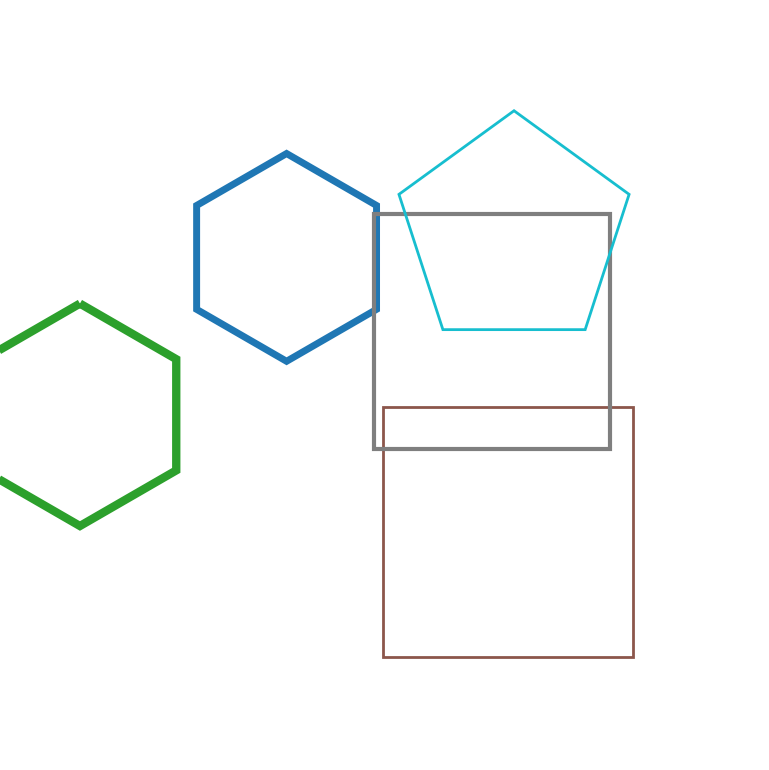[{"shape": "hexagon", "thickness": 2.5, "radius": 0.67, "center": [0.372, 0.666]}, {"shape": "hexagon", "thickness": 3, "radius": 0.72, "center": [0.104, 0.461]}, {"shape": "square", "thickness": 1, "radius": 0.81, "center": [0.66, 0.309]}, {"shape": "square", "thickness": 1.5, "radius": 0.76, "center": [0.639, 0.569]}, {"shape": "pentagon", "thickness": 1, "radius": 0.79, "center": [0.668, 0.699]}]